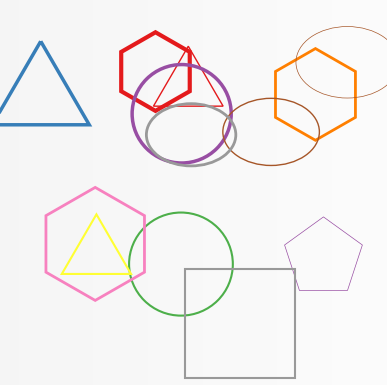[{"shape": "hexagon", "thickness": 3, "radius": 0.51, "center": [0.401, 0.814]}, {"shape": "triangle", "thickness": 1, "radius": 0.52, "center": [0.486, 0.776]}, {"shape": "triangle", "thickness": 2.5, "radius": 0.72, "center": [0.105, 0.748]}, {"shape": "circle", "thickness": 1.5, "radius": 0.67, "center": [0.467, 0.314]}, {"shape": "pentagon", "thickness": 0.5, "radius": 0.53, "center": [0.835, 0.331]}, {"shape": "circle", "thickness": 2.5, "radius": 0.64, "center": [0.469, 0.704]}, {"shape": "hexagon", "thickness": 2, "radius": 0.6, "center": [0.814, 0.755]}, {"shape": "triangle", "thickness": 1.5, "radius": 0.52, "center": [0.249, 0.34]}, {"shape": "oval", "thickness": 1, "radius": 0.62, "center": [0.7, 0.657]}, {"shape": "oval", "thickness": 0.5, "radius": 0.66, "center": [0.896, 0.838]}, {"shape": "hexagon", "thickness": 2, "radius": 0.73, "center": [0.246, 0.366]}, {"shape": "oval", "thickness": 2, "radius": 0.58, "center": [0.493, 0.65]}, {"shape": "square", "thickness": 1.5, "radius": 0.71, "center": [0.618, 0.16]}]